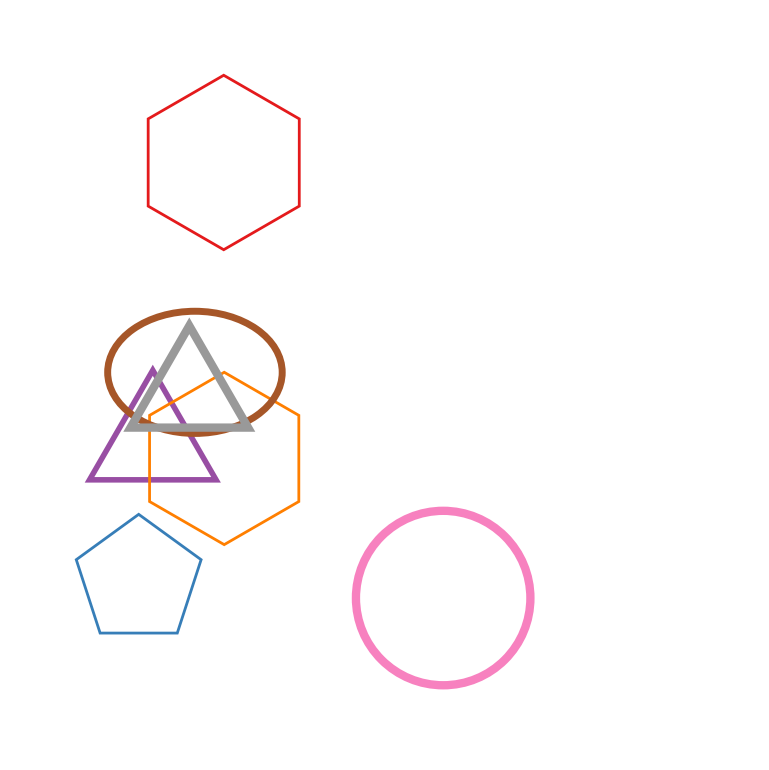[{"shape": "hexagon", "thickness": 1, "radius": 0.57, "center": [0.291, 0.789]}, {"shape": "pentagon", "thickness": 1, "radius": 0.43, "center": [0.18, 0.247]}, {"shape": "triangle", "thickness": 2, "radius": 0.47, "center": [0.198, 0.424]}, {"shape": "hexagon", "thickness": 1, "radius": 0.56, "center": [0.291, 0.405]}, {"shape": "oval", "thickness": 2.5, "radius": 0.57, "center": [0.253, 0.516]}, {"shape": "circle", "thickness": 3, "radius": 0.57, "center": [0.576, 0.223]}, {"shape": "triangle", "thickness": 3, "radius": 0.44, "center": [0.246, 0.489]}]